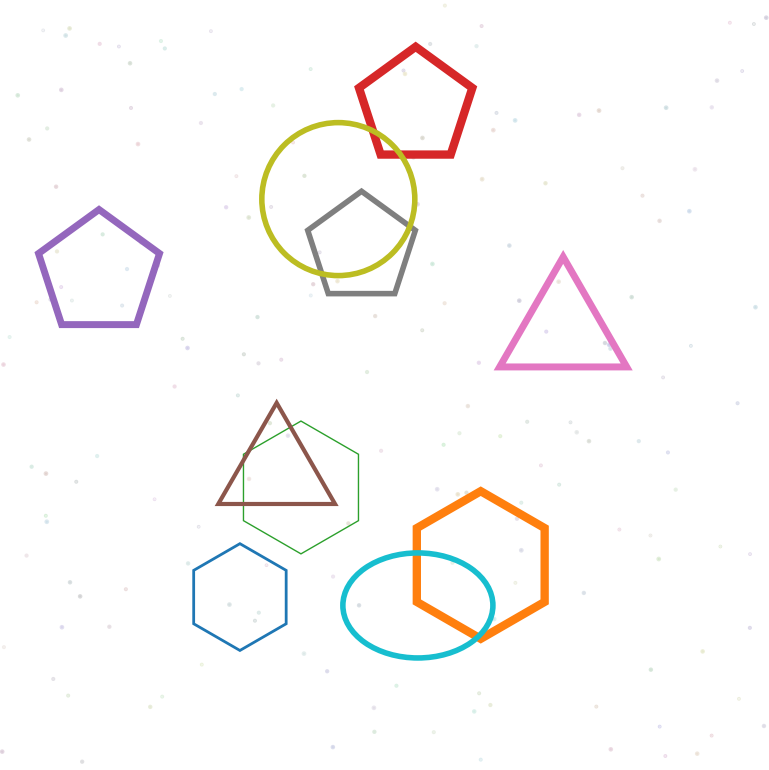[{"shape": "hexagon", "thickness": 1, "radius": 0.35, "center": [0.312, 0.225]}, {"shape": "hexagon", "thickness": 3, "radius": 0.48, "center": [0.624, 0.266]}, {"shape": "hexagon", "thickness": 0.5, "radius": 0.43, "center": [0.391, 0.367]}, {"shape": "pentagon", "thickness": 3, "radius": 0.39, "center": [0.54, 0.862]}, {"shape": "pentagon", "thickness": 2.5, "radius": 0.41, "center": [0.129, 0.645]}, {"shape": "triangle", "thickness": 1.5, "radius": 0.44, "center": [0.359, 0.389]}, {"shape": "triangle", "thickness": 2.5, "radius": 0.48, "center": [0.731, 0.571]}, {"shape": "pentagon", "thickness": 2, "radius": 0.37, "center": [0.47, 0.678]}, {"shape": "circle", "thickness": 2, "radius": 0.5, "center": [0.439, 0.741]}, {"shape": "oval", "thickness": 2, "radius": 0.49, "center": [0.543, 0.214]}]